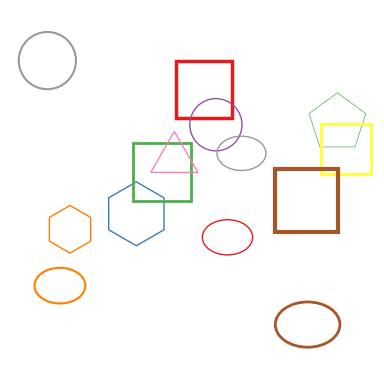[{"shape": "square", "thickness": 2.5, "radius": 0.37, "center": [0.531, 0.767]}, {"shape": "oval", "thickness": 1, "radius": 0.33, "center": [0.591, 0.384]}, {"shape": "hexagon", "thickness": 1, "radius": 0.41, "center": [0.354, 0.445]}, {"shape": "square", "thickness": 2, "radius": 0.38, "center": [0.421, 0.554]}, {"shape": "pentagon", "thickness": 0.5, "radius": 0.39, "center": [0.876, 0.681]}, {"shape": "circle", "thickness": 1, "radius": 0.34, "center": [0.561, 0.676]}, {"shape": "hexagon", "thickness": 1, "radius": 0.31, "center": [0.182, 0.404]}, {"shape": "oval", "thickness": 1.5, "radius": 0.33, "center": [0.156, 0.258]}, {"shape": "square", "thickness": 2, "radius": 0.33, "center": [0.898, 0.612]}, {"shape": "oval", "thickness": 2, "radius": 0.42, "center": [0.799, 0.157]}, {"shape": "square", "thickness": 3, "radius": 0.41, "center": [0.796, 0.479]}, {"shape": "triangle", "thickness": 1, "radius": 0.35, "center": [0.453, 0.588]}, {"shape": "oval", "thickness": 1, "radius": 0.32, "center": [0.627, 0.602]}, {"shape": "circle", "thickness": 1.5, "radius": 0.37, "center": [0.123, 0.843]}]